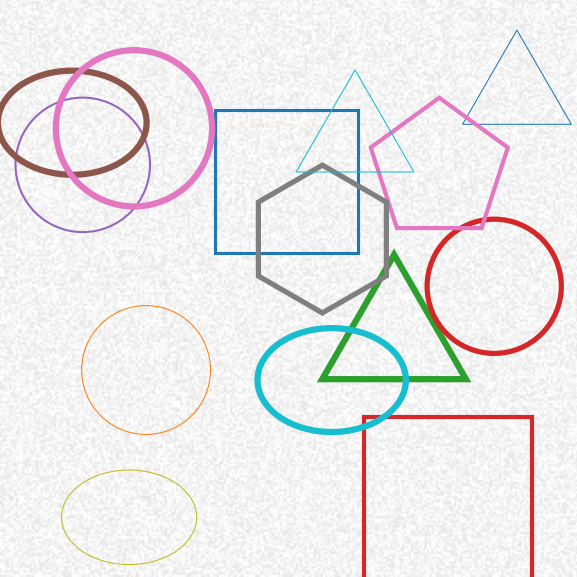[{"shape": "triangle", "thickness": 0.5, "radius": 0.54, "center": [0.895, 0.838]}, {"shape": "square", "thickness": 1.5, "radius": 0.62, "center": [0.496, 0.685]}, {"shape": "circle", "thickness": 0.5, "radius": 0.56, "center": [0.253, 0.358]}, {"shape": "triangle", "thickness": 3, "radius": 0.72, "center": [0.682, 0.414]}, {"shape": "circle", "thickness": 2.5, "radius": 0.58, "center": [0.856, 0.503]}, {"shape": "square", "thickness": 2, "radius": 0.73, "center": [0.776, 0.132]}, {"shape": "circle", "thickness": 1, "radius": 0.58, "center": [0.143, 0.714]}, {"shape": "oval", "thickness": 3, "radius": 0.64, "center": [0.125, 0.787]}, {"shape": "pentagon", "thickness": 2, "radius": 0.62, "center": [0.761, 0.705]}, {"shape": "circle", "thickness": 3, "radius": 0.68, "center": [0.232, 0.777]}, {"shape": "hexagon", "thickness": 2.5, "radius": 0.64, "center": [0.558, 0.585]}, {"shape": "oval", "thickness": 0.5, "radius": 0.58, "center": [0.224, 0.103]}, {"shape": "triangle", "thickness": 0.5, "radius": 0.59, "center": [0.615, 0.76]}, {"shape": "oval", "thickness": 3, "radius": 0.64, "center": [0.574, 0.341]}]